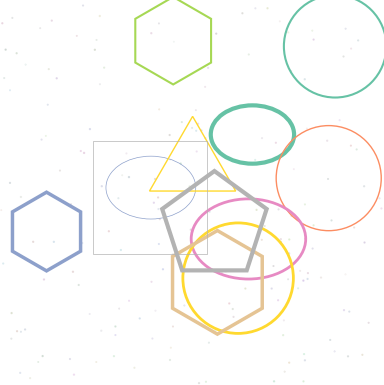[{"shape": "oval", "thickness": 3, "radius": 0.54, "center": [0.656, 0.651]}, {"shape": "circle", "thickness": 1.5, "radius": 0.67, "center": [0.87, 0.88]}, {"shape": "circle", "thickness": 1, "radius": 0.68, "center": [0.854, 0.537]}, {"shape": "hexagon", "thickness": 2.5, "radius": 0.51, "center": [0.121, 0.399]}, {"shape": "oval", "thickness": 0.5, "radius": 0.58, "center": [0.392, 0.513]}, {"shape": "oval", "thickness": 2, "radius": 0.74, "center": [0.645, 0.379]}, {"shape": "hexagon", "thickness": 1.5, "radius": 0.57, "center": [0.45, 0.894]}, {"shape": "circle", "thickness": 2, "radius": 0.72, "center": [0.618, 0.278]}, {"shape": "triangle", "thickness": 1, "radius": 0.65, "center": [0.5, 0.568]}, {"shape": "hexagon", "thickness": 2.5, "radius": 0.67, "center": [0.565, 0.267]}, {"shape": "square", "thickness": 0.5, "radius": 0.74, "center": [0.39, 0.487]}, {"shape": "pentagon", "thickness": 3, "radius": 0.71, "center": [0.557, 0.413]}]